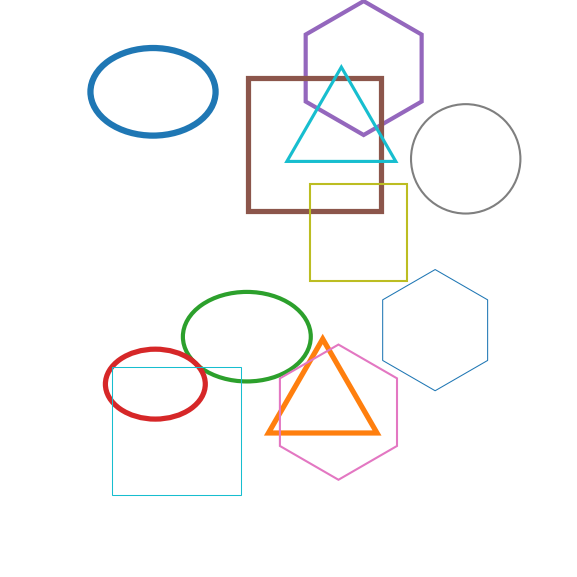[{"shape": "hexagon", "thickness": 0.5, "radius": 0.52, "center": [0.754, 0.427]}, {"shape": "oval", "thickness": 3, "radius": 0.54, "center": [0.265, 0.84]}, {"shape": "triangle", "thickness": 2.5, "radius": 0.54, "center": [0.559, 0.304]}, {"shape": "oval", "thickness": 2, "radius": 0.55, "center": [0.427, 0.416]}, {"shape": "oval", "thickness": 2.5, "radius": 0.43, "center": [0.269, 0.334]}, {"shape": "hexagon", "thickness": 2, "radius": 0.58, "center": [0.63, 0.881]}, {"shape": "square", "thickness": 2.5, "radius": 0.58, "center": [0.545, 0.749]}, {"shape": "hexagon", "thickness": 1, "radius": 0.59, "center": [0.586, 0.285]}, {"shape": "circle", "thickness": 1, "radius": 0.47, "center": [0.806, 0.724]}, {"shape": "square", "thickness": 1, "radius": 0.42, "center": [0.621, 0.597]}, {"shape": "triangle", "thickness": 1.5, "radius": 0.54, "center": [0.591, 0.774]}, {"shape": "square", "thickness": 0.5, "radius": 0.56, "center": [0.305, 0.253]}]